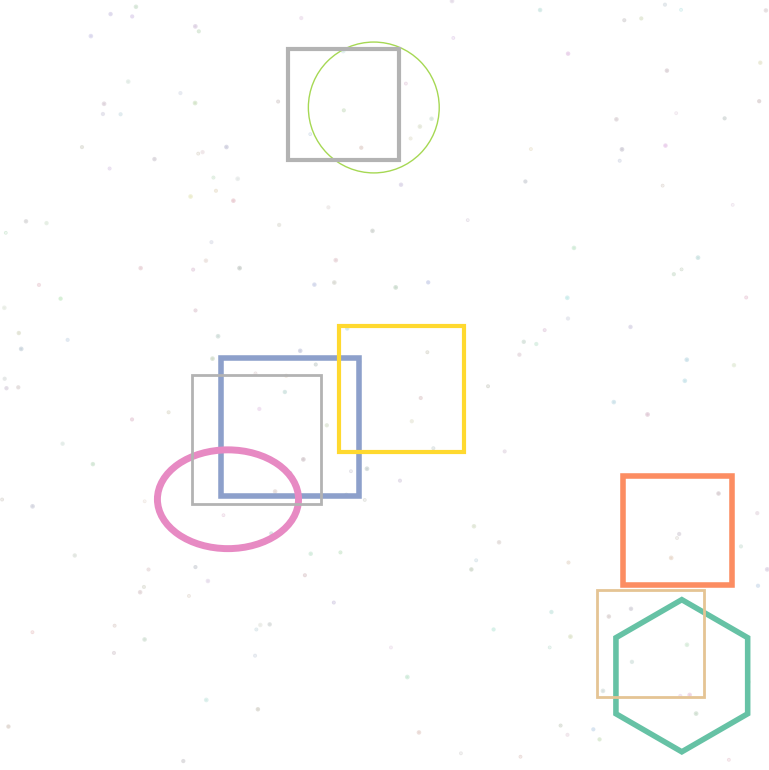[{"shape": "hexagon", "thickness": 2, "radius": 0.49, "center": [0.885, 0.122]}, {"shape": "square", "thickness": 2, "radius": 0.35, "center": [0.88, 0.311]}, {"shape": "square", "thickness": 2, "radius": 0.45, "center": [0.377, 0.446]}, {"shape": "oval", "thickness": 2.5, "radius": 0.46, "center": [0.296, 0.352]}, {"shape": "circle", "thickness": 0.5, "radius": 0.42, "center": [0.485, 0.86]}, {"shape": "square", "thickness": 1.5, "radius": 0.41, "center": [0.522, 0.495]}, {"shape": "square", "thickness": 1, "radius": 0.35, "center": [0.845, 0.165]}, {"shape": "square", "thickness": 1.5, "radius": 0.36, "center": [0.446, 0.864]}, {"shape": "square", "thickness": 1, "radius": 0.42, "center": [0.333, 0.429]}]